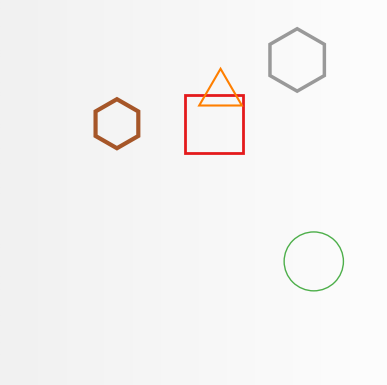[{"shape": "square", "thickness": 2, "radius": 0.38, "center": [0.551, 0.678]}, {"shape": "circle", "thickness": 1, "radius": 0.38, "center": [0.81, 0.321]}, {"shape": "triangle", "thickness": 1.5, "radius": 0.32, "center": [0.569, 0.758]}, {"shape": "hexagon", "thickness": 3, "radius": 0.32, "center": [0.302, 0.679]}, {"shape": "hexagon", "thickness": 2.5, "radius": 0.41, "center": [0.767, 0.844]}]